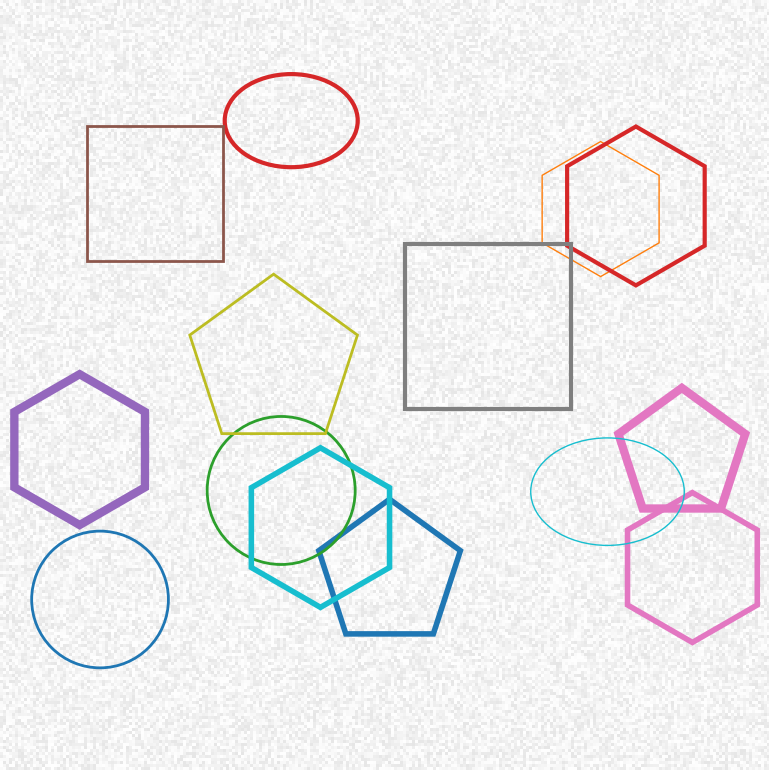[{"shape": "circle", "thickness": 1, "radius": 0.44, "center": [0.13, 0.221]}, {"shape": "pentagon", "thickness": 2, "radius": 0.48, "center": [0.506, 0.255]}, {"shape": "hexagon", "thickness": 0.5, "radius": 0.44, "center": [0.78, 0.728]}, {"shape": "circle", "thickness": 1, "radius": 0.48, "center": [0.365, 0.363]}, {"shape": "hexagon", "thickness": 1.5, "radius": 0.52, "center": [0.826, 0.733]}, {"shape": "oval", "thickness": 1.5, "radius": 0.43, "center": [0.378, 0.843]}, {"shape": "hexagon", "thickness": 3, "radius": 0.49, "center": [0.103, 0.416]}, {"shape": "square", "thickness": 1, "radius": 0.44, "center": [0.201, 0.749]}, {"shape": "pentagon", "thickness": 3, "radius": 0.43, "center": [0.885, 0.41]}, {"shape": "hexagon", "thickness": 2, "radius": 0.49, "center": [0.899, 0.263]}, {"shape": "square", "thickness": 1.5, "radius": 0.54, "center": [0.634, 0.576]}, {"shape": "pentagon", "thickness": 1, "radius": 0.57, "center": [0.355, 0.529]}, {"shape": "hexagon", "thickness": 2, "radius": 0.52, "center": [0.416, 0.315]}, {"shape": "oval", "thickness": 0.5, "radius": 0.5, "center": [0.789, 0.361]}]